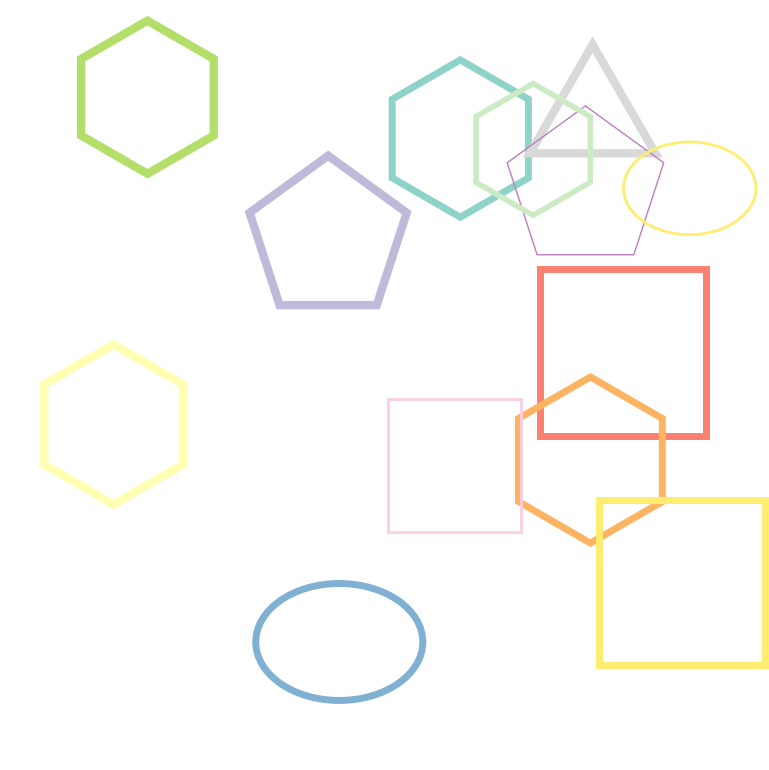[{"shape": "hexagon", "thickness": 2.5, "radius": 0.51, "center": [0.598, 0.82]}, {"shape": "hexagon", "thickness": 3, "radius": 0.52, "center": [0.147, 0.449]}, {"shape": "pentagon", "thickness": 3, "radius": 0.54, "center": [0.426, 0.691]}, {"shape": "square", "thickness": 2.5, "radius": 0.54, "center": [0.809, 0.542]}, {"shape": "oval", "thickness": 2.5, "radius": 0.54, "center": [0.441, 0.166]}, {"shape": "hexagon", "thickness": 2.5, "radius": 0.54, "center": [0.767, 0.403]}, {"shape": "hexagon", "thickness": 3, "radius": 0.5, "center": [0.192, 0.874]}, {"shape": "square", "thickness": 1, "radius": 0.43, "center": [0.591, 0.396]}, {"shape": "triangle", "thickness": 3, "radius": 0.47, "center": [0.77, 0.848]}, {"shape": "pentagon", "thickness": 0.5, "radius": 0.53, "center": [0.76, 0.756]}, {"shape": "hexagon", "thickness": 2, "radius": 0.43, "center": [0.692, 0.806]}, {"shape": "square", "thickness": 2.5, "radius": 0.54, "center": [0.886, 0.243]}, {"shape": "oval", "thickness": 1, "radius": 0.43, "center": [0.896, 0.755]}]